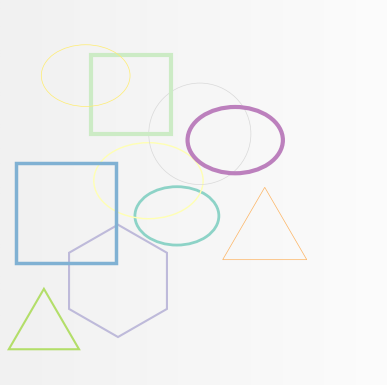[{"shape": "oval", "thickness": 2, "radius": 0.54, "center": [0.456, 0.439]}, {"shape": "oval", "thickness": 1, "radius": 0.71, "center": [0.383, 0.531]}, {"shape": "hexagon", "thickness": 1.5, "radius": 0.73, "center": [0.305, 0.27]}, {"shape": "square", "thickness": 2.5, "radius": 0.65, "center": [0.17, 0.448]}, {"shape": "triangle", "thickness": 0.5, "radius": 0.63, "center": [0.683, 0.388]}, {"shape": "triangle", "thickness": 1.5, "radius": 0.52, "center": [0.113, 0.145]}, {"shape": "circle", "thickness": 0.5, "radius": 0.66, "center": [0.516, 0.652]}, {"shape": "oval", "thickness": 3, "radius": 0.62, "center": [0.607, 0.636]}, {"shape": "square", "thickness": 3, "radius": 0.51, "center": [0.338, 0.755]}, {"shape": "oval", "thickness": 0.5, "radius": 0.57, "center": [0.221, 0.804]}]